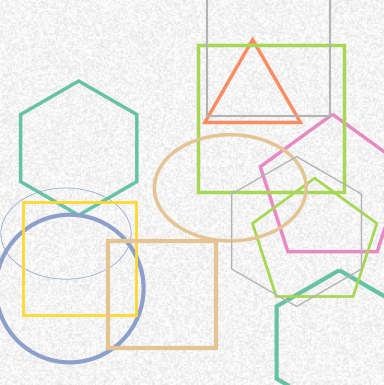[{"shape": "hexagon", "thickness": 3, "radius": 0.94, "center": [0.881, 0.11]}, {"shape": "hexagon", "thickness": 2.5, "radius": 0.87, "center": [0.204, 0.615]}, {"shape": "triangle", "thickness": 2.5, "radius": 0.72, "center": [0.656, 0.754]}, {"shape": "circle", "thickness": 3, "radius": 0.96, "center": [0.181, 0.251]}, {"shape": "oval", "thickness": 0.5, "radius": 0.85, "center": [0.171, 0.393]}, {"shape": "pentagon", "thickness": 2.5, "radius": 0.99, "center": [0.864, 0.506]}, {"shape": "pentagon", "thickness": 2, "radius": 0.85, "center": [0.817, 0.367]}, {"shape": "square", "thickness": 2.5, "radius": 0.95, "center": [0.705, 0.692]}, {"shape": "square", "thickness": 2, "radius": 0.74, "center": [0.206, 0.329]}, {"shape": "square", "thickness": 3, "radius": 0.7, "center": [0.422, 0.235]}, {"shape": "oval", "thickness": 2.5, "radius": 0.99, "center": [0.598, 0.512]}, {"shape": "hexagon", "thickness": 1, "radius": 0.97, "center": [0.77, 0.399]}, {"shape": "square", "thickness": 1.5, "radius": 0.79, "center": [0.697, 0.857]}]